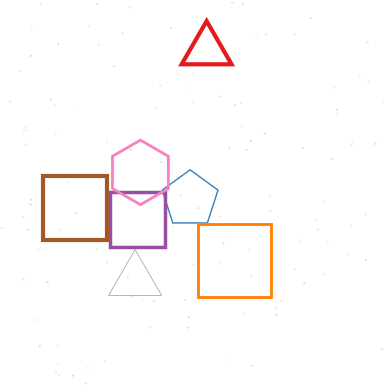[{"shape": "triangle", "thickness": 3, "radius": 0.37, "center": [0.537, 0.87]}, {"shape": "pentagon", "thickness": 1, "radius": 0.38, "center": [0.494, 0.483]}, {"shape": "square", "thickness": 2.5, "radius": 0.36, "center": [0.357, 0.431]}, {"shape": "square", "thickness": 2, "radius": 0.47, "center": [0.61, 0.324]}, {"shape": "square", "thickness": 3, "radius": 0.41, "center": [0.194, 0.46]}, {"shape": "hexagon", "thickness": 2, "radius": 0.42, "center": [0.365, 0.552]}, {"shape": "triangle", "thickness": 0.5, "radius": 0.4, "center": [0.351, 0.272]}]